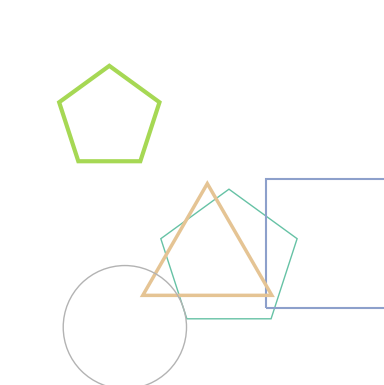[{"shape": "pentagon", "thickness": 1, "radius": 0.93, "center": [0.595, 0.323]}, {"shape": "square", "thickness": 1.5, "radius": 0.84, "center": [0.857, 0.368]}, {"shape": "pentagon", "thickness": 3, "radius": 0.69, "center": [0.284, 0.692]}, {"shape": "triangle", "thickness": 2.5, "radius": 0.97, "center": [0.538, 0.33]}, {"shape": "circle", "thickness": 1, "radius": 0.8, "center": [0.324, 0.15]}]